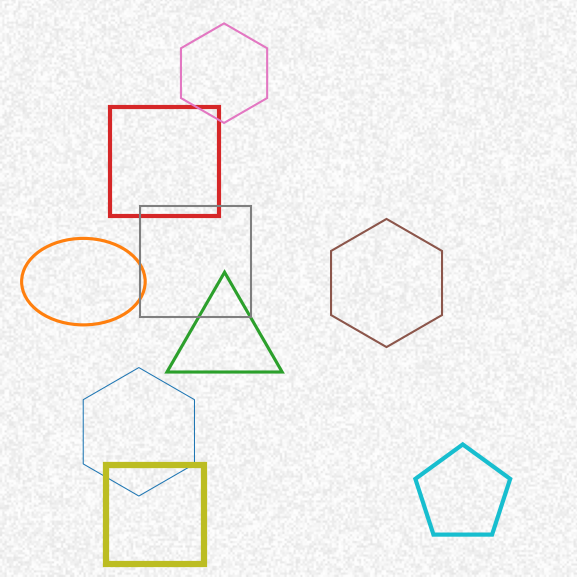[{"shape": "hexagon", "thickness": 0.5, "radius": 0.56, "center": [0.24, 0.251]}, {"shape": "oval", "thickness": 1.5, "radius": 0.53, "center": [0.144, 0.511]}, {"shape": "triangle", "thickness": 1.5, "radius": 0.58, "center": [0.389, 0.413]}, {"shape": "square", "thickness": 2, "radius": 0.47, "center": [0.285, 0.72]}, {"shape": "hexagon", "thickness": 1, "radius": 0.55, "center": [0.669, 0.509]}, {"shape": "hexagon", "thickness": 1, "radius": 0.43, "center": [0.388, 0.872]}, {"shape": "square", "thickness": 1, "radius": 0.48, "center": [0.339, 0.546]}, {"shape": "square", "thickness": 3, "radius": 0.43, "center": [0.269, 0.108]}, {"shape": "pentagon", "thickness": 2, "radius": 0.43, "center": [0.801, 0.143]}]